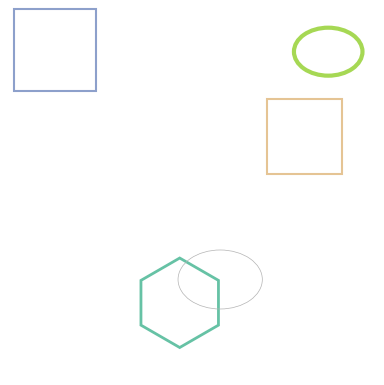[{"shape": "hexagon", "thickness": 2, "radius": 0.58, "center": [0.467, 0.214]}, {"shape": "square", "thickness": 1.5, "radius": 0.53, "center": [0.143, 0.87]}, {"shape": "oval", "thickness": 3, "radius": 0.45, "center": [0.853, 0.866]}, {"shape": "square", "thickness": 1.5, "radius": 0.49, "center": [0.791, 0.646]}, {"shape": "oval", "thickness": 0.5, "radius": 0.55, "center": [0.572, 0.274]}]